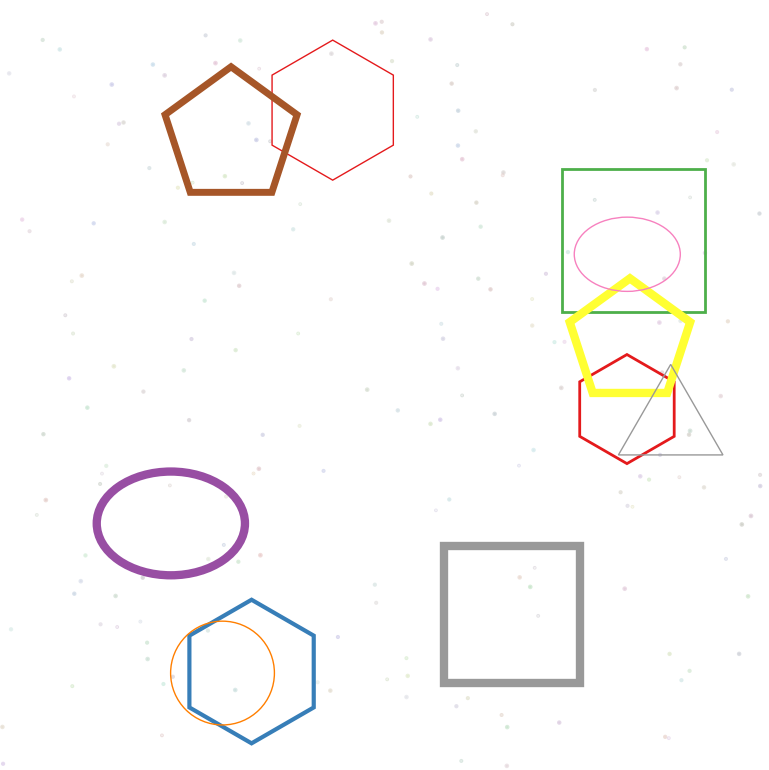[{"shape": "hexagon", "thickness": 0.5, "radius": 0.45, "center": [0.432, 0.857]}, {"shape": "hexagon", "thickness": 1, "radius": 0.35, "center": [0.814, 0.469]}, {"shape": "hexagon", "thickness": 1.5, "radius": 0.47, "center": [0.327, 0.128]}, {"shape": "square", "thickness": 1, "radius": 0.46, "center": [0.822, 0.688]}, {"shape": "oval", "thickness": 3, "radius": 0.48, "center": [0.222, 0.32]}, {"shape": "circle", "thickness": 0.5, "radius": 0.34, "center": [0.289, 0.126]}, {"shape": "pentagon", "thickness": 3, "radius": 0.41, "center": [0.818, 0.556]}, {"shape": "pentagon", "thickness": 2.5, "radius": 0.45, "center": [0.3, 0.823]}, {"shape": "oval", "thickness": 0.5, "radius": 0.34, "center": [0.815, 0.67]}, {"shape": "square", "thickness": 3, "radius": 0.44, "center": [0.665, 0.202]}, {"shape": "triangle", "thickness": 0.5, "radius": 0.39, "center": [0.871, 0.448]}]